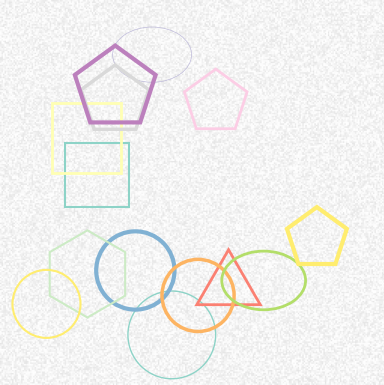[{"shape": "square", "thickness": 1.5, "radius": 0.41, "center": [0.252, 0.545]}, {"shape": "circle", "thickness": 1, "radius": 0.57, "center": [0.446, 0.13]}, {"shape": "square", "thickness": 2, "radius": 0.45, "center": [0.224, 0.642]}, {"shape": "oval", "thickness": 0.5, "radius": 0.51, "center": [0.395, 0.858]}, {"shape": "triangle", "thickness": 2, "radius": 0.48, "center": [0.594, 0.256]}, {"shape": "circle", "thickness": 3, "radius": 0.51, "center": [0.352, 0.297]}, {"shape": "circle", "thickness": 2.5, "radius": 0.47, "center": [0.514, 0.233]}, {"shape": "oval", "thickness": 2, "radius": 0.54, "center": [0.685, 0.272]}, {"shape": "pentagon", "thickness": 2, "radius": 0.43, "center": [0.56, 0.735]}, {"shape": "pentagon", "thickness": 2.5, "radius": 0.46, "center": [0.299, 0.739]}, {"shape": "pentagon", "thickness": 3, "radius": 0.55, "center": [0.299, 0.771]}, {"shape": "hexagon", "thickness": 1.5, "radius": 0.57, "center": [0.227, 0.288]}, {"shape": "pentagon", "thickness": 3, "radius": 0.41, "center": [0.823, 0.38]}, {"shape": "circle", "thickness": 1.5, "radius": 0.44, "center": [0.121, 0.211]}]